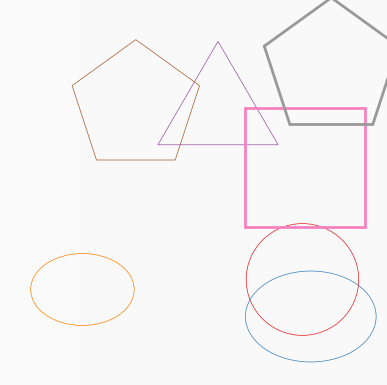[{"shape": "circle", "thickness": 0.5, "radius": 0.73, "center": [0.781, 0.274]}, {"shape": "oval", "thickness": 0.5, "radius": 0.84, "center": [0.802, 0.178]}, {"shape": "triangle", "thickness": 0.5, "radius": 0.9, "center": [0.563, 0.714]}, {"shape": "oval", "thickness": 0.5, "radius": 0.67, "center": [0.213, 0.248]}, {"shape": "pentagon", "thickness": 0.5, "radius": 0.86, "center": [0.351, 0.724]}, {"shape": "square", "thickness": 2, "radius": 0.77, "center": [0.786, 0.565]}, {"shape": "pentagon", "thickness": 2, "radius": 0.91, "center": [0.855, 0.824]}]